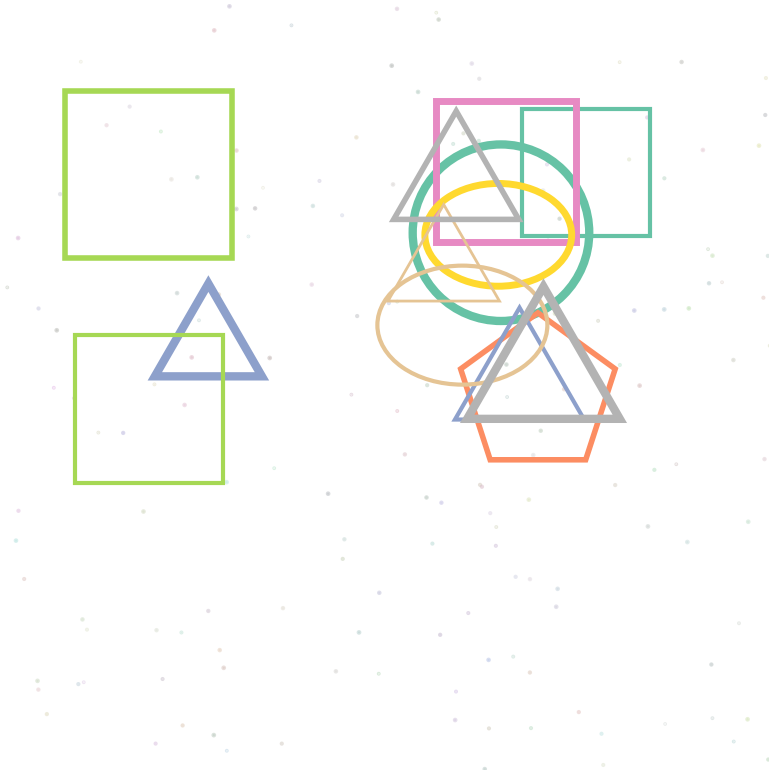[{"shape": "circle", "thickness": 3, "radius": 0.57, "center": [0.651, 0.698]}, {"shape": "square", "thickness": 1.5, "radius": 0.41, "center": [0.761, 0.776]}, {"shape": "pentagon", "thickness": 2, "radius": 0.53, "center": [0.699, 0.488]}, {"shape": "triangle", "thickness": 3, "radius": 0.4, "center": [0.271, 0.551]}, {"shape": "triangle", "thickness": 1.5, "radius": 0.48, "center": [0.675, 0.504]}, {"shape": "square", "thickness": 2.5, "radius": 0.46, "center": [0.657, 0.777]}, {"shape": "square", "thickness": 1.5, "radius": 0.48, "center": [0.193, 0.469]}, {"shape": "square", "thickness": 2, "radius": 0.54, "center": [0.193, 0.774]}, {"shape": "oval", "thickness": 2.5, "radius": 0.48, "center": [0.647, 0.695]}, {"shape": "oval", "thickness": 1.5, "radius": 0.55, "center": [0.6, 0.578]}, {"shape": "triangle", "thickness": 1, "radius": 0.42, "center": [0.576, 0.651]}, {"shape": "triangle", "thickness": 3, "radius": 0.57, "center": [0.706, 0.513]}, {"shape": "triangle", "thickness": 2, "radius": 0.47, "center": [0.592, 0.762]}]